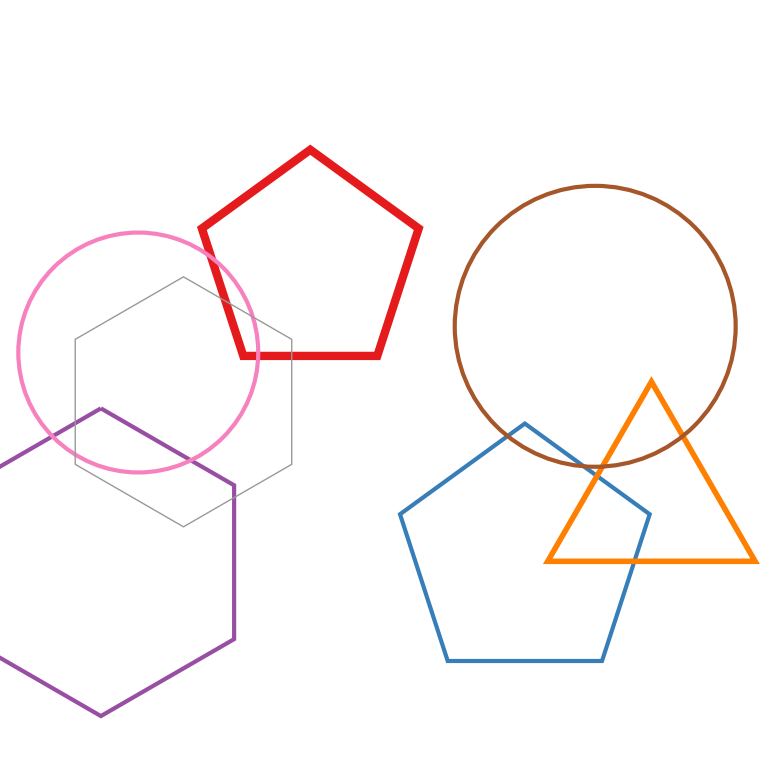[{"shape": "pentagon", "thickness": 3, "radius": 0.74, "center": [0.403, 0.658]}, {"shape": "pentagon", "thickness": 1.5, "radius": 0.85, "center": [0.682, 0.279]}, {"shape": "hexagon", "thickness": 1.5, "radius": 1.0, "center": [0.131, 0.27]}, {"shape": "triangle", "thickness": 2, "radius": 0.78, "center": [0.846, 0.349]}, {"shape": "circle", "thickness": 1.5, "radius": 0.91, "center": [0.773, 0.576]}, {"shape": "circle", "thickness": 1.5, "radius": 0.78, "center": [0.18, 0.542]}, {"shape": "hexagon", "thickness": 0.5, "radius": 0.81, "center": [0.238, 0.478]}]